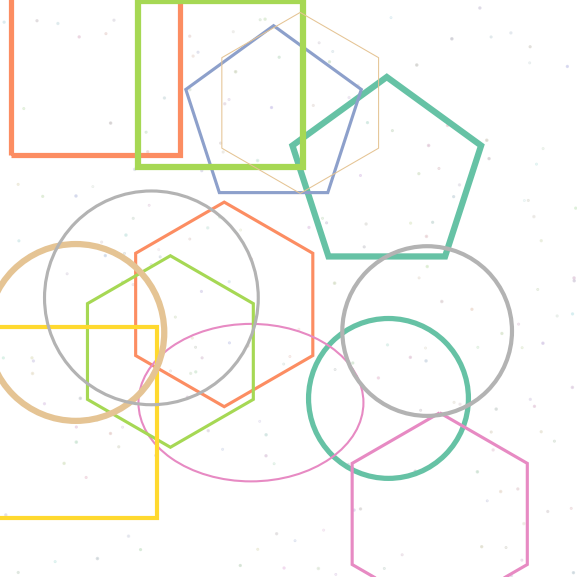[{"shape": "pentagon", "thickness": 3, "radius": 0.86, "center": [0.67, 0.694]}, {"shape": "circle", "thickness": 2.5, "radius": 0.69, "center": [0.673, 0.309]}, {"shape": "square", "thickness": 2.5, "radius": 0.73, "center": [0.165, 0.877]}, {"shape": "hexagon", "thickness": 1.5, "radius": 0.89, "center": [0.388, 0.472]}, {"shape": "pentagon", "thickness": 1.5, "radius": 0.8, "center": [0.474, 0.795]}, {"shape": "oval", "thickness": 1, "radius": 0.97, "center": [0.435, 0.302]}, {"shape": "hexagon", "thickness": 1.5, "radius": 0.88, "center": [0.761, 0.109]}, {"shape": "square", "thickness": 3, "radius": 0.72, "center": [0.382, 0.854]}, {"shape": "hexagon", "thickness": 1.5, "radius": 0.83, "center": [0.295, 0.39]}, {"shape": "square", "thickness": 2, "radius": 0.83, "center": [0.107, 0.268]}, {"shape": "circle", "thickness": 3, "radius": 0.77, "center": [0.131, 0.423]}, {"shape": "hexagon", "thickness": 0.5, "radius": 0.78, "center": [0.52, 0.821]}, {"shape": "circle", "thickness": 2, "radius": 0.73, "center": [0.74, 0.426]}, {"shape": "circle", "thickness": 1.5, "radius": 0.93, "center": [0.262, 0.483]}]